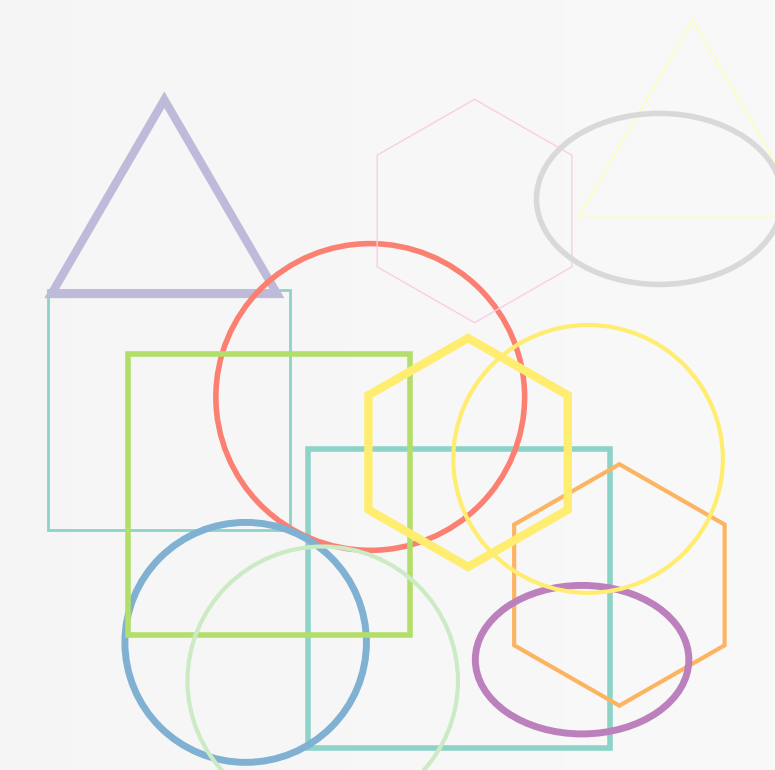[{"shape": "square", "thickness": 1, "radius": 0.78, "center": [0.218, 0.467]}, {"shape": "square", "thickness": 2, "radius": 0.97, "center": [0.592, 0.223]}, {"shape": "triangle", "thickness": 0.5, "radius": 0.85, "center": [0.894, 0.803]}, {"shape": "triangle", "thickness": 3, "radius": 0.84, "center": [0.212, 0.702]}, {"shape": "circle", "thickness": 2, "radius": 1.0, "center": [0.478, 0.484]}, {"shape": "circle", "thickness": 2.5, "radius": 0.78, "center": [0.317, 0.166]}, {"shape": "hexagon", "thickness": 1.5, "radius": 0.78, "center": [0.799, 0.24]}, {"shape": "square", "thickness": 2, "radius": 0.91, "center": [0.347, 0.358]}, {"shape": "hexagon", "thickness": 0.5, "radius": 0.73, "center": [0.612, 0.726]}, {"shape": "oval", "thickness": 2, "radius": 0.79, "center": [0.851, 0.742]}, {"shape": "oval", "thickness": 2.5, "radius": 0.69, "center": [0.751, 0.143]}, {"shape": "circle", "thickness": 1.5, "radius": 0.87, "center": [0.416, 0.116]}, {"shape": "hexagon", "thickness": 3, "radius": 0.74, "center": [0.604, 0.412]}, {"shape": "circle", "thickness": 1.5, "radius": 0.87, "center": [0.759, 0.404]}]